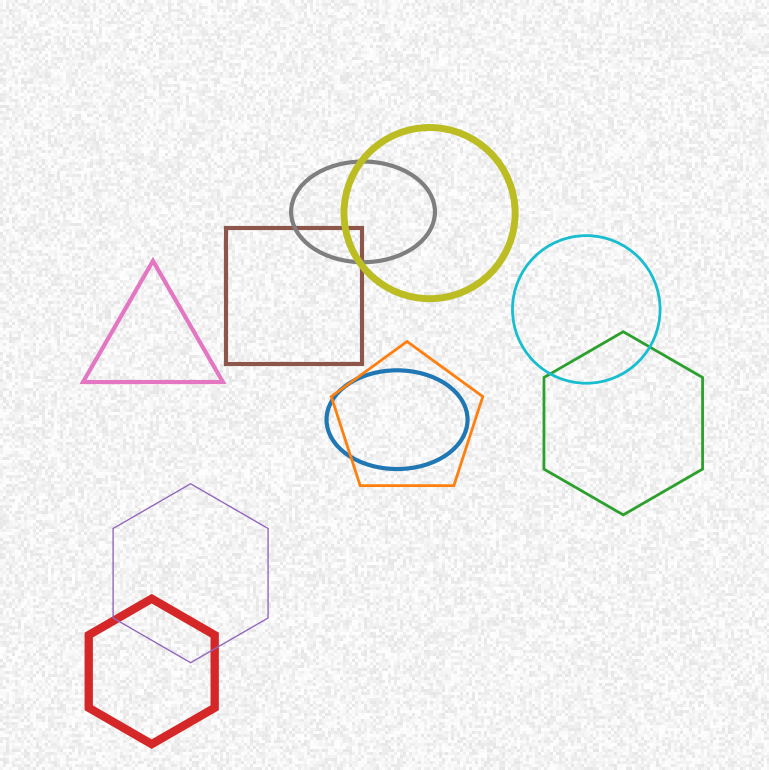[{"shape": "oval", "thickness": 1.5, "radius": 0.46, "center": [0.516, 0.455]}, {"shape": "pentagon", "thickness": 1, "radius": 0.52, "center": [0.529, 0.453]}, {"shape": "hexagon", "thickness": 1, "radius": 0.59, "center": [0.809, 0.45]}, {"shape": "hexagon", "thickness": 3, "radius": 0.47, "center": [0.197, 0.128]}, {"shape": "hexagon", "thickness": 0.5, "radius": 0.58, "center": [0.248, 0.256]}, {"shape": "square", "thickness": 1.5, "radius": 0.44, "center": [0.382, 0.616]}, {"shape": "triangle", "thickness": 1.5, "radius": 0.52, "center": [0.199, 0.556]}, {"shape": "oval", "thickness": 1.5, "radius": 0.47, "center": [0.471, 0.725]}, {"shape": "circle", "thickness": 2.5, "radius": 0.56, "center": [0.558, 0.723]}, {"shape": "circle", "thickness": 1, "radius": 0.48, "center": [0.761, 0.598]}]